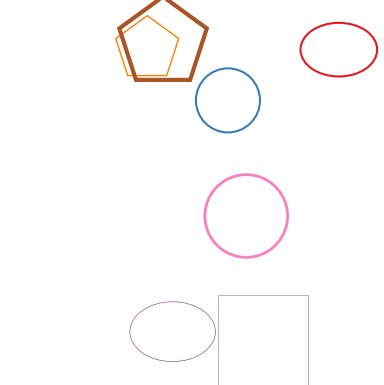[{"shape": "oval", "thickness": 1.5, "radius": 0.5, "center": [0.88, 0.871]}, {"shape": "circle", "thickness": 1.5, "radius": 0.42, "center": [0.592, 0.739]}, {"shape": "oval", "thickness": 0.5, "radius": 0.56, "center": [0.448, 0.139]}, {"shape": "pentagon", "thickness": 1, "radius": 0.43, "center": [0.382, 0.873]}, {"shape": "pentagon", "thickness": 3, "radius": 0.6, "center": [0.424, 0.889]}, {"shape": "circle", "thickness": 2, "radius": 0.54, "center": [0.64, 0.439]}, {"shape": "square", "thickness": 0.5, "radius": 0.59, "center": [0.682, 0.116]}]